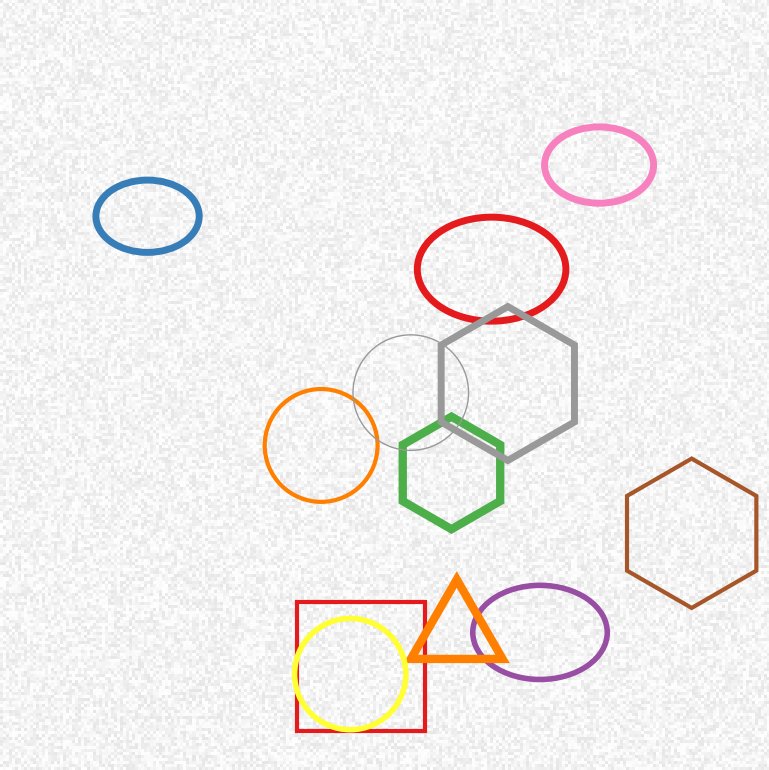[{"shape": "square", "thickness": 1.5, "radius": 0.42, "center": [0.469, 0.134]}, {"shape": "oval", "thickness": 2.5, "radius": 0.48, "center": [0.638, 0.65]}, {"shape": "oval", "thickness": 2.5, "radius": 0.34, "center": [0.192, 0.719]}, {"shape": "hexagon", "thickness": 3, "radius": 0.37, "center": [0.586, 0.386]}, {"shape": "oval", "thickness": 2, "radius": 0.44, "center": [0.701, 0.179]}, {"shape": "circle", "thickness": 1.5, "radius": 0.37, "center": [0.417, 0.421]}, {"shape": "triangle", "thickness": 3, "radius": 0.34, "center": [0.593, 0.179]}, {"shape": "circle", "thickness": 2, "radius": 0.36, "center": [0.455, 0.125]}, {"shape": "hexagon", "thickness": 1.5, "radius": 0.48, "center": [0.898, 0.307]}, {"shape": "oval", "thickness": 2.5, "radius": 0.35, "center": [0.778, 0.786]}, {"shape": "hexagon", "thickness": 2.5, "radius": 0.5, "center": [0.66, 0.502]}, {"shape": "circle", "thickness": 0.5, "radius": 0.38, "center": [0.533, 0.49]}]